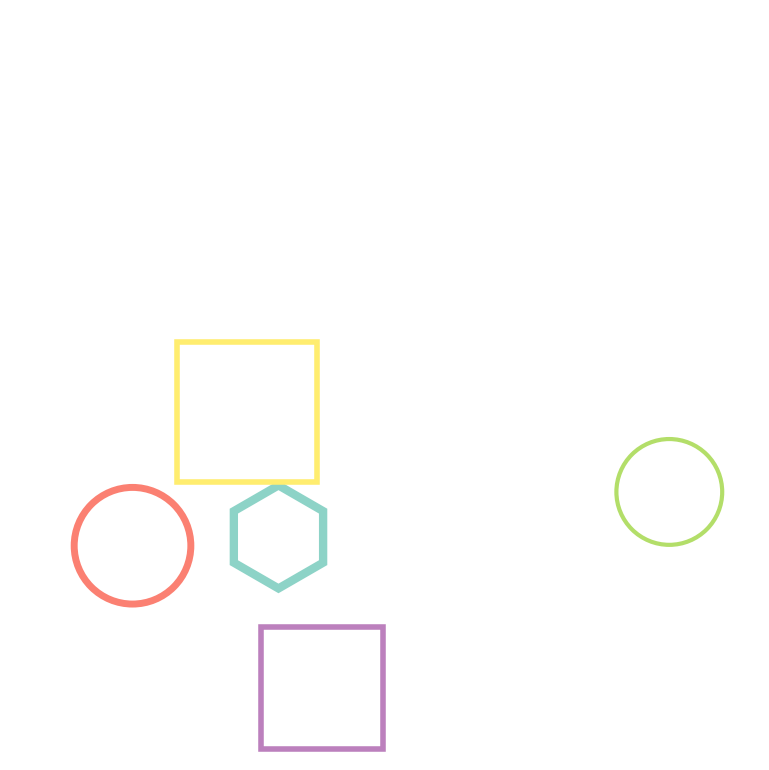[{"shape": "hexagon", "thickness": 3, "radius": 0.33, "center": [0.362, 0.303]}, {"shape": "circle", "thickness": 2.5, "radius": 0.38, "center": [0.172, 0.291]}, {"shape": "circle", "thickness": 1.5, "radius": 0.34, "center": [0.869, 0.361]}, {"shape": "square", "thickness": 2, "radius": 0.4, "center": [0.418, 0.107]}, {"shape": "square", "thickness": 2, "radius": 0.46, "center": [0.321, 0.465]}]